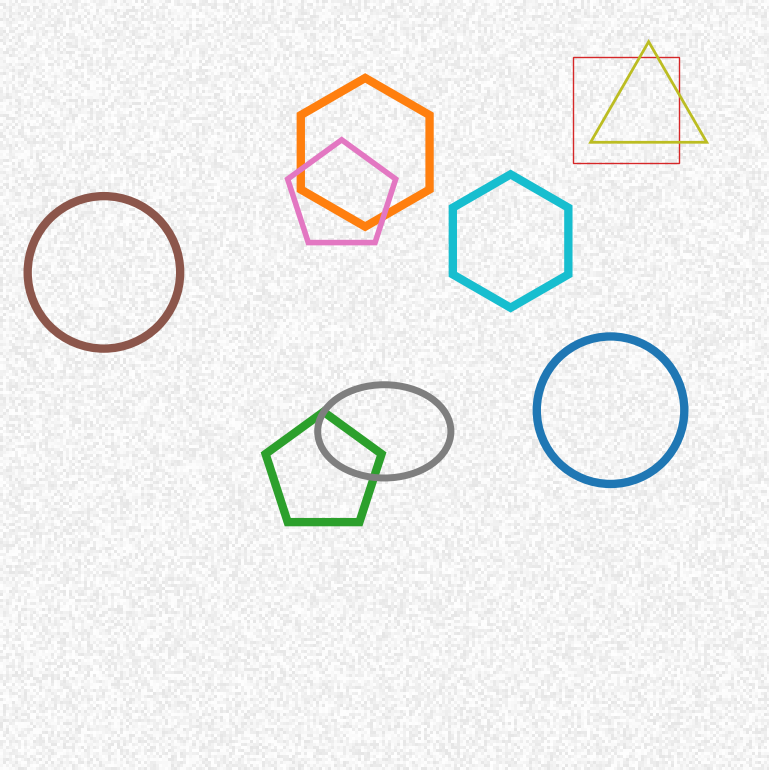[{"shape": "circle", "thickness": 3, "radius": 0.48, "center": [0.793, 0.467]}, {"shape": "hexagon", "thickness": 3, "radius": 0.48, "center": [0.474, 0.802]}, {"shape": "pentagon", "thickness": 3, "radius": 0.4, "center": [0.42, 0.386]}, {"shape": "square", "thickness": 0.5, "radius": 0.34, "center": [0.813, 0.858]}, {"shape": "circle", "thickness": 3, "radius": 0.5, "center": [0.135, 0.646]}, {"shape": "pentagon", "thickness": 2, "radius": 0.37, "center": [0.444, 0.745]}, {"shape": "oval", "thickness": 2.5, "radius": 0.43, "center": [0.499, 0.44]}, {"shape": "triangle", "thickness": 1, "radius": 0.44, "center": [0.842, 0.859]}, {"shape": "hexagon", "thickness": 3, "radius": 0.43, "center": [0.663, 0.687]}]